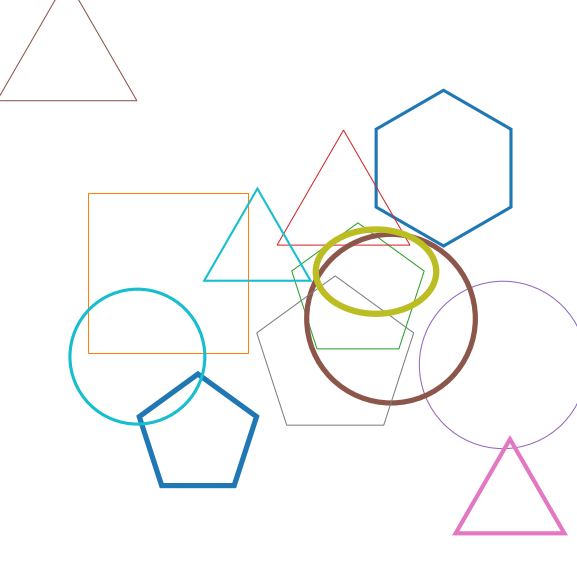[{"shape": "hexagon", "thickness": 1.5, "radius": 0.67, "center": [0.768, 0.708]}, {"shape": "pentagon", "thickness": 2.5, "radius": 0.53, "center": [0.343, 0.245]}, {"shape": "square", "thickness": 0.5, "radius": 0.69, "center": [0.291, 0.527]}, {"shape": "pentagon", "thickness": 0.5, "radius": 0.6, "center": [0.62, 0.493]}, {"shape": "triangle", "thickness": 0.5, "radius": 0.66, "center": [0.595, 0.641]}, {"shape": "circle", "thickness": 0.5, "radius": 0.72, "center": [0.871, 0.367]}, {"shape": "circle", "thickness": 2.5, "radius": 0.73, "center": [0.677, 0.447]}, {"shape": "triangle", "thickness": 0.5, "radius": 0.7, "center": [0.116, 0.895]}, {"shape": "triangle", "thickness": 2, "radius": 0.54, "center": [0.883, 0.13]}, {"shape": "pentagon", "thickness": 0.5, "radius": 0.71, "center": [0.58, 0.379]}, {"shape": "oval", "thickness": 3, "radius": 0.52, "center": [0.651, 0.529]}, {"shape": "circle", "thickness": 1.5, "radius": 0.58, "center": [0.238, 0.382]}, {"shape": "triangle", "thickness": 1, "radius": 0.53, "center": [0.446, 0.566]}]